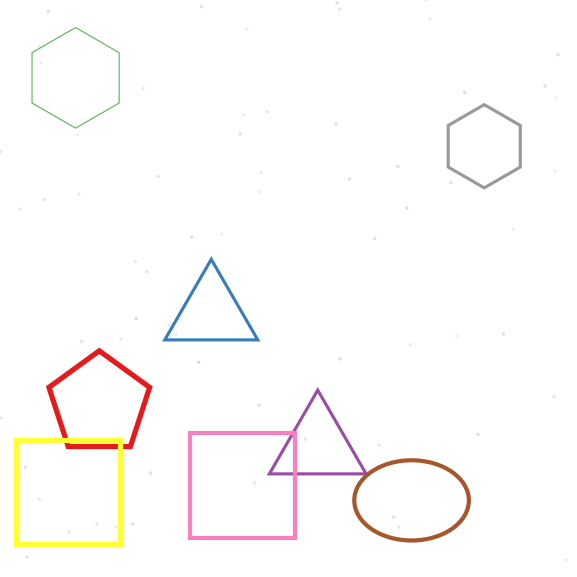[{"shape": "pentagon", "thickness": 2.5, "radius": 0.46, "center": [0.172, 0.3]}, {"shape": "triangle", "thickness": 1.5, "radius": 0.46, "center": [0.366, 0.457]}, {"shape": "hexagon", "thickness": 0.5, "radius": 0.44, "center": [0.131, 0.864]}, {"shape": "triangle", "thickness": 1.5, "radius": 0.48, "center": [0.55, 0.227]}, {"shape": "square", "thickness": 2.5, "radius": 0.45, "center": [0.117, 0.147]}, {"shape": "oval", "thickness": 2, "radius": 0.5, "center": [0.713, 0.133]}, {"shape": "square", "thickness": 2, "radius": 0.45, "center": [0.42, 0.159]}, {"shape": "hexagon", "thickness": 1.5, "radius": 0.36, "center": [0.839, 0.746]}]